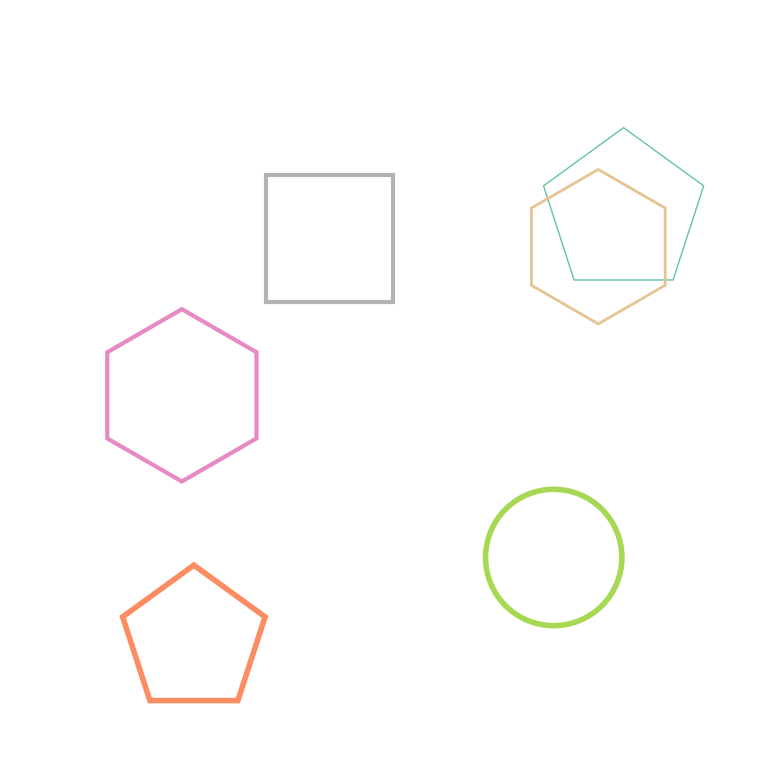[{"shape": "pentagon", "thickness": 0.5, "radius": 0.55, "center": [0.81, 0.725]}, {"shape": "pentagon", "thickness": 2, "radius": 0.49, "center": [0.252, 0.169]}, {"shape": "hexagon", "thickness": 1.5, "radius": 0.56, "center": [0.236, 0.487]}, {"shape": "circle", "thickness": 2, "radius": 0.44, "center": [0.719, 0.276]}, {"shape": "hexagon", "thickness": 1, "radius": 0.5, "center": [0.777, 0.68]}, {"shape": "square", "thickness": 1.5, "radius": 0.41, "center": [0.428, 0.691]}]